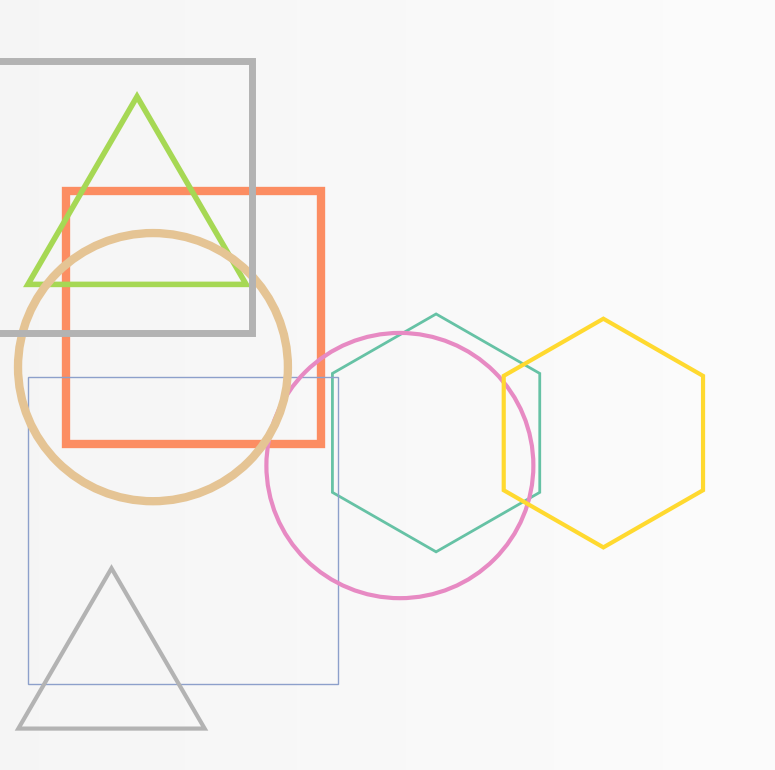[{"shape": "hexagon", "thickness": 1, "radius": 0.77, "center": [0.563, 0.438]}, {"shape": "square", "thickness": 3, "radius": 0.82, "center": [0.25, 0.588]}, {"shape": "square", "thickness": 0.5, "radius": 1.0, "center": [0.236, 0.311]}, {"shape": "circle", "thickness": 1.5, "radius": 0.86, "center": [0.516, 0.395]}, {"shape": "triangle", "thickness": 2, "radius": 0.81, "center": [0.177, 0.712]}, {"shape": "hexagon", "thickness": 1.5, "radius": 0.74, "center": [0.779, 0.438]}, {"shape": "circle", "thickness": 3, "radius": 0.87, "center": [0.197, 0.523]}, {"shape": "triangle", "thickness": 1.5, "radius": 0.69, "center": [0.144, 0.123]}, {"shape": "square", "thickness": 2.5, "radius": 0.88, "center": [0.148, 0.744]}]